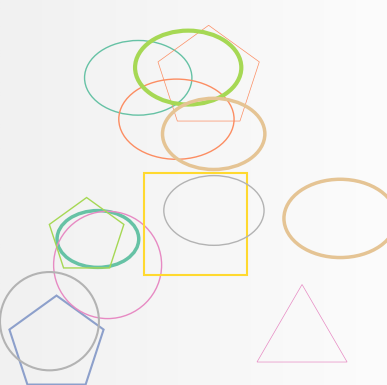[{"shape": "oval", "thickness": 1, "radius": 0.69, "center": [0.357, 0.798]}, {"shape": "oval", "thickness": 2.5, "radius": 0.53, "center": [0.253, 0.379]}, {"shape": "oval", "thickness": 1, "radius": 0.74, "center": [0.455, 0.69]}, {"shape": "pentagon", "thickness": 0.5, "radius": 0.69, "center": [0.538, 0.797]}, {"shape": "pentagon", "thickness": 1.5, "radius": 0.64, "center": [0.146, 0.105]}, {"shape": "circle", "thickness": 1, "radius": 0.7, "center": [0.278, 0.312]}, {"shape": "triangle", "thickness": 0.5, "radius": 0.67, "center": [0.779, 0.127]}, {"shape": "oval", "thickness": 3, "radius": 0.69, "center": [0.486, 0.824]}, {"shape": "pentagon", "thickness": 1, "radius": 0.51, "center": [0.224, 0.386]}, {"shape": "square", "thickness": 1.5, "radius": 0.66, "center": [0.504, 0.418]}, {"shape": "oval", "thickness": 2.5, "radius": 0.73, "center": [0.878, 0.433]}, {"shape": "oval", "thickness": 2.5, "radius": 0.66, "center": [0.551, 0.652]}, {"shape": "oval", "thickness": 1, "radius": 0.65, "center": [0.552, 0.453]}, {"shape": "circle", "thickness": 1.5, "radius": 0.64, "center": [0.128, 0.166]}]